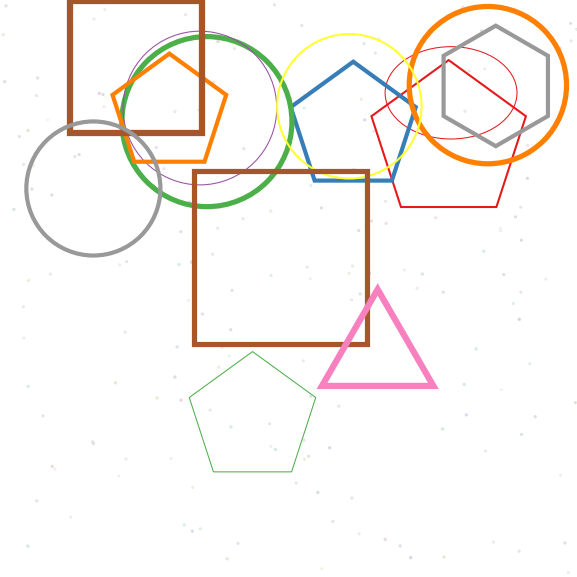[{"shape": "oval", "thickness": 0.5, "radius": 0.57, "center": [0.781, 0.838]}, {"shape": "pentagon", "thickness": 1, "radius": 0.7, "center": [0.777, 0.754]}, {"shape": "pentagon", "thickness": 2, "radius": 0.57, "center": [0.612, 0.778]}, {"shape": "pentagon", "thickness": 0.5, "radius": 0.58, "center": [0.437, 0.275]}, {"shape": "circle", "thickness": 2.5, "radius": 0.74, "center": [0.358, 0.789]}, {"shape": "circle", "thickness": 0.5, "radius": 0.67, "center": [0.346, 0.812]}, {"shape": "circle", "thickness": 2.5, "radius": 0.68, "center": [0.845, 0.852]}, {"shape": "pentagon", "thickness": 2, "radius": 0.52, "center": [0.293, 0.803]}, {"shape": "circle", "thickness": 1, "radius": 0.63, "center": [0.605, 0.815]}, {"shape": "square", "thickness": 2.5, "radius": 0.75, "center": [0.486, 0.553]}, {"shape": "square", "thickness": 3, "radius": 0.57, "center": [0.235, 0.883]}, {"shape": "triangle", "thickness": 3, "radius": 0.56, "center": [0.654, 0.387]}, {"shape": "hexagon", "thickness": 2, "radius": 0.52, "center": [0.858, 0.85]}, {"shape": "circle", "thickness": 2, "radius": 0.58, "center": [0.162, 0.673]}]